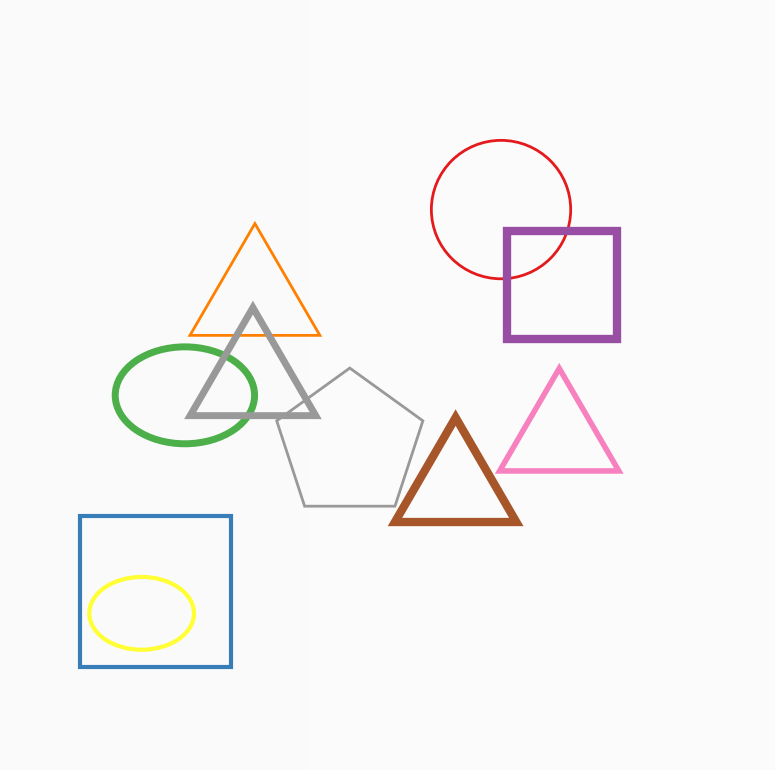[{"shape": "circle", "thickness": 1, "radius": 0.45, "center": [0.646, 0.728]}, {"shape": "square", "thickness": 1.5, "radius": 0.49, "center": [0.201, 0.232]}, {"shape": "oval", "thickness": 2.5, "radius": 0.45, "center": [0.239, 0.487]}, {"shape": "square", "thickness": 3, "radius": 0.35, "center": [0.725, 0.63]}, {"shape": "triangle", "thickness": 1, "radius": 0.48, "center": [0.329, 0.613]}, {"shape": "oval", "thickness": 1.5, "radius": 0.34, "center": [0.183, 0.203]}, {"shape": "triangle", "thickness": 3, "radius": 0.45, "center": [0.588, 0.367]}, {"shape": "triangle", "thickness": 2, "radius": 0.44, "center": [0.722, 0.433]}, {"shape": "pentagon", "thickness": 1, "radius": 0.5, "center": [0.451, 0.423]}, {"shape": "triangle", "thickness": 2.5, "radius": 0.47, "center": [0.326, 0.507]}]